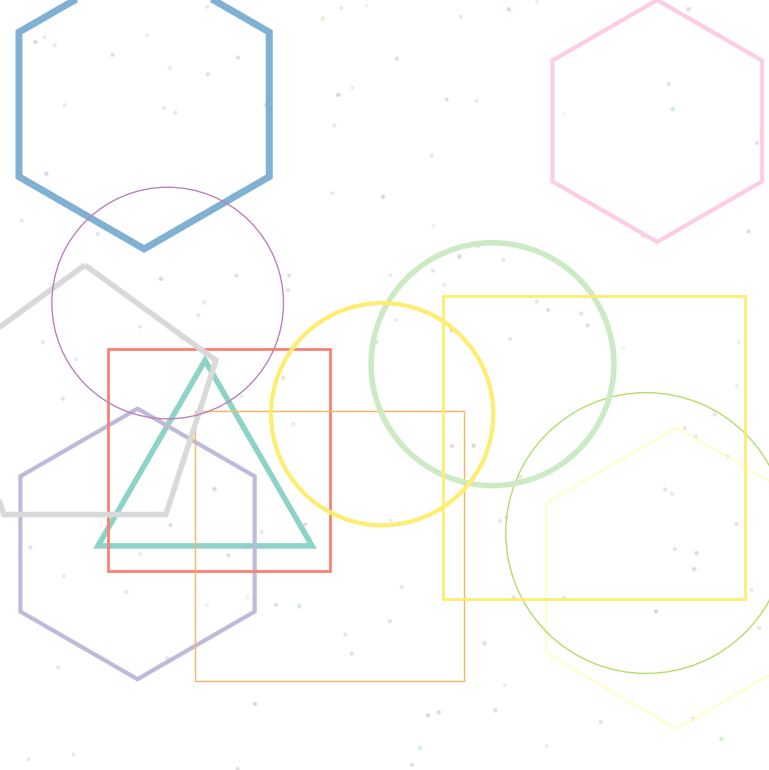[{"shape": "triangle", "thickness": 2, "radius": 0.8, "center": [0.266, 0.371]}, {"shape": "hexagon", "thickness": 0.5, "radius": 0.98, "center": [0.879, 0.249]}, {"shape": "hexagon", "thickness": 1.5, "radius": 0.88, "center": [0.179, 0.294]}, {"shape": "square", "thickness": 1, "radius": 0.72, "center": [0.284, 0.402]}, {"shape": "hexagon", "thickness": 2.5, "radius": 0.94, "center": [0.187, 0.864]}, {"shape": "square", "thickness": 0.5, "radius": 0.88, "center": [0.428, 0.291]}, {"shape": "circle", "thickness": 0.5, "radius": 0.91, "center": [0.839, 0.308]}, {"shape": "hexagon", "thickness": 1.5, "radius": 0.79, "center": [0.854, 0.843]}, {"shape": "pentagon", "thickness": 2, "radius": 0.9, "center": [0.11, 0.477]}, {"shape": "circle", "thickness": 0.5, "radius": 0.75, "center": [0.218, 0.606]}, {"shape": "circle", "thickness": 2, "radius": 0.79, "center": [0.64, 0.527]}, {"shape": "square", "thickness": 1, "radius": 0.98, "center": [0.771, 0.419]}, {"shape": "circle", "thickness": 1.5, "radius": 0.72, "center": [0.496, 0.462]}]